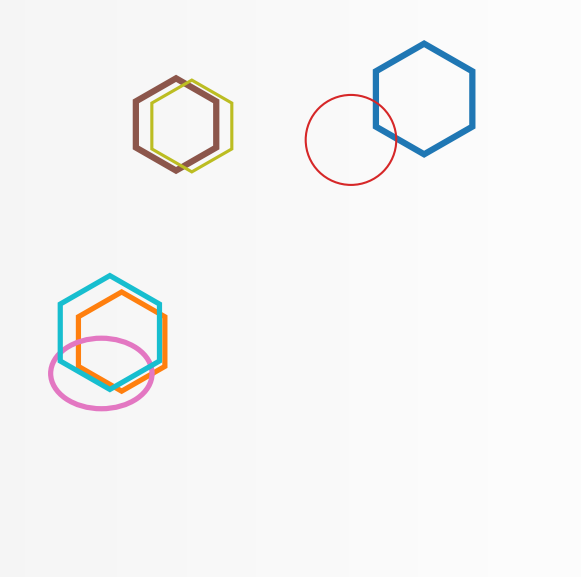[{"shape": "hexagon", "thickness": 3, "radius": 0.48, "center": [0.73, 0.828]}, {"shape": "hexagon", "thickness": 2.5, "radius": 0.43, "center": [0.209, 0.408]}, {"shape": "circle", "thickness": 1, "radius": 0.39, "center": [0.604, 0.757]}, {"shape": "hexagon", "thickness": 3, "radius": 0.4, "center": [0.303, 0.784]}, {"shape": "oval", "thickness": 2.5, "radius": 0.44, "center": [0.174, 0.352]}, {"shape": "hexagon", "thickness": 1.5, "radius": 0.4, "center": [0.33, 0.781]}, {"shape": "hexagon", "thickness": 2.5, "radius": 0.49, "center": [0.189, 0.423]}]